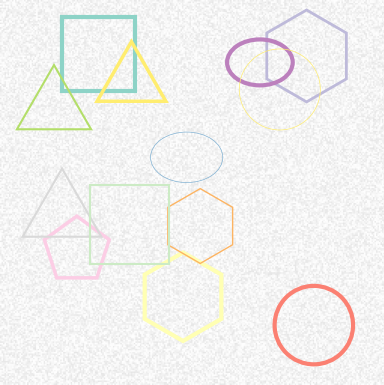[{"shape": "square", "thickness": 3, "radius": 0.48, "center": [0.256, 0.86]}, {"shape": "hexagon", "thickness": 3, "radius": 0.57, "center": [0.475, 0.229]}, {"shape": "hexagon", "thickness": 2, "radius": 0.6, "center": [0.796, 0.855]}, {"shape": "circle", "thickness": 3, "radius": 0.51, "center": [0.815, 0.156]}, {"shape": "oval", "thickness": 0.5, "radius": 0.47, "center": [0.485, 0.591]}, {"shape": "hexagon", "thickness": 1, "radius": 0.49, "center": [0.52, 0.413]}, {"shape": "triangle", "thickness": 1.5, "radius": 0.56, "center": [0.14, 0.72]}, {"shape": "pentagon", "thickness": 2.5, "radius": 0.44, "center": [0.199, 0.35]}, {"shape": "triangle", "thickness": 1.5, "radius": 0.59, "center": [0.161, 0.444]}, {"shape": "oval", "thickness": 3, "radius": 0.43, "center": [0.675, 0.838]}, {"shape": "square", "thickness": 1.5, "radius": 0.51, "center": [0.336, 0.417]}, {"shape": "triangle", "thickness": 2.5, "radius": 0.52, "center": [0.341, 0.789]}, {"shape": "circle", "thickness": 0.5, "radius": 0.53, "center": [0.727, 0.768]}]